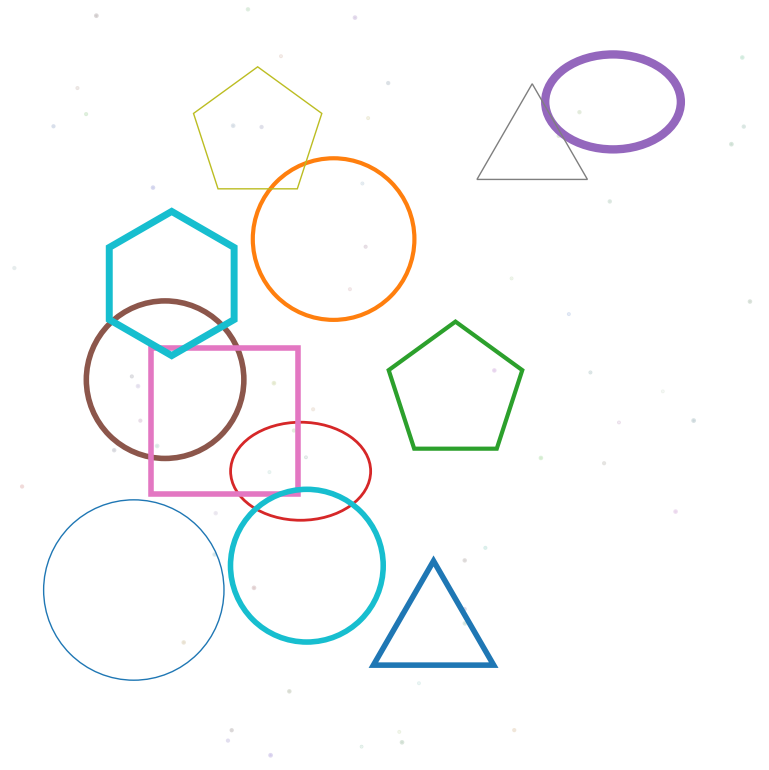[{"shape": "triangle", "thickness": 2, "radius": 0.45, "center": [0.563, 0.181]}, {"shape": "circle", "thickness": 0.5, "radius": 0.59, "center": [0.174, 0.234]}, {"shape": "circle", "thickness": 1.5, "radius": 0.52, "center": [0.433, 0.69]}, {"shape": "pentagon", "thickness": 1.5, "radius": 0.46, "center": [0.592, 0.491]}, {"shape": "oval", "thickness": 1, "radius": 0.45, "center": [0.39, 0.388]}, {"shape": "oval", "thickness": 3, "radius": 0.44, "center": [0.796, 0.868]}, {"shape": "circle", "thickness": 2, "radius": 0.51, "center": [0.214, 0.507]}, {"shape": "square", "thickness": 2, "radius": 0.48, "center": [0.291, 0.454]}, {"shape": "triangle", "thickness": 0.5, "radius": 0.41, "center": [0.691, 0.808]}, {"shape": "pentagon", "thickness": 0.5, "radius": 0.44, "center": [0.335, 0.826]}, {"shape": "circle", "thickness": 2, "radius": 0.5, "center": [0.399, 0.265]}, {"shape": "hexagon", "thickness": 2.5, "radius": 0.47, "center": [0.223, 0.632]}]